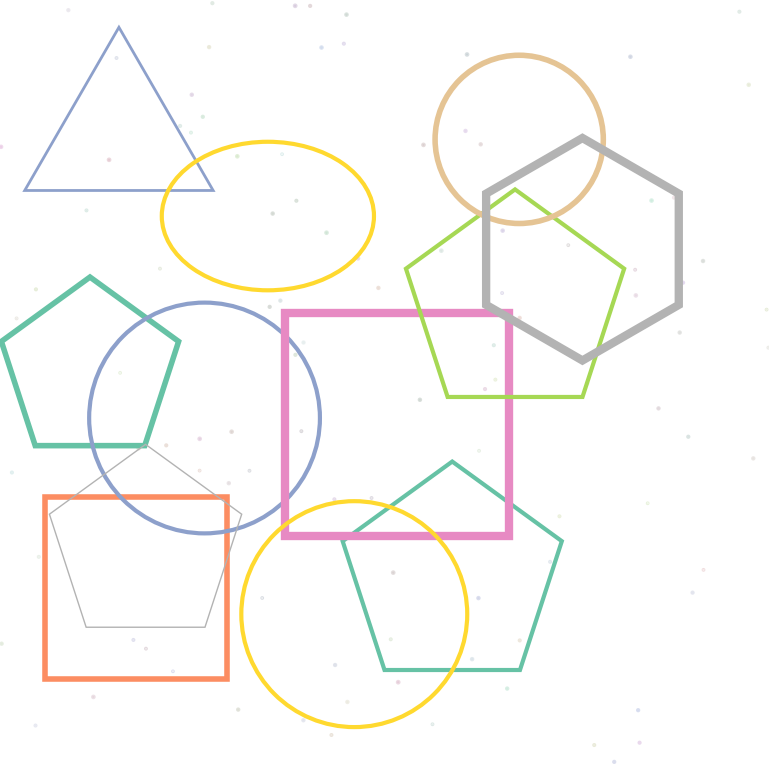[{"shape": "pentagon", "thickness": 2, "radius": 0.61, "center": [0.117, 0.519]}, {"shape": "pentagon", "thickness": 1.5, "radius": 0.75, "center": [0.587, 0.251]}, {"shape": "square", "thickness": 2, "radius": 0.59, "center": [0.176, 0.236]}, {"shape": "triangle", "thickness": 1, "radius": 0.71, "center": [0.154, 0.823]}, {"shape": "circle", "thickness": 1.5, "radius": 0.75, "center": [0.266, 0.457]}, {"shape": "square", "thickness": 3, "radius": 0.73, "center": [0.516, 0.449]}, {"shape": "pentagon", "thickness": 1.5, "radius": 0.75, "center": [0.669, 0.605]}, {"shape": "oval", "thickness": 1.5, "radius": 0.69, "center": [0.348, 0.719]}, {"shape": "circle", "thickness": 1.5, "radius": 0.73, "center": [0.46, 0.202]}, {"shape": "circle", "thickness": 2, "radius": 0.55, "center": [0.674, 0.819]}, {"shape": "pentagon", "thickness": 0.5, "radius": 0.66, "center": [0.189, 0.292]}, {"shape": "hexagon", "thickness": 3, "radius": 0.72, "center": [0.756, 0.676]}]